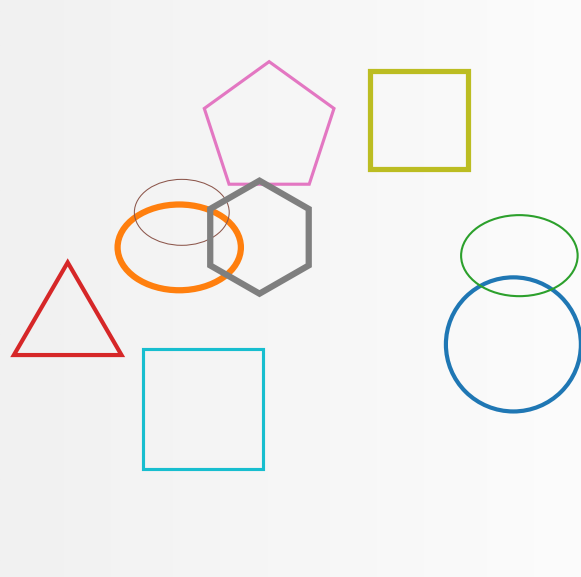[{"shape": "circle", "thickness": 2, "radius": 0.58, "center": [0.883, 0.403]}, {"shape": "oval", "thickness": 3, "radius": 0.53, "center": [0.308, 0.571]}, {"shape": "oval", "thickness": 1, "radius": 0.5, "center": [0.894, 0.556]}, {"shape": "triangle", "thickness": 2, "radius": 0.53, "center": [0.116, 0.438]}, {"shape": "oval", "thickness": 0.5, "radius": 0.41, "center": [0.313, 0.631]}, {"shape": "pentagon", "thickness": 1.5, "radius": 0.59, "center": [0.463, 0.775]}, {"shape": "hexagon", "thickness": 3, "radius": 0.49, "center": [0.446, 0.588]}, {"shape": "square", "thickness": 2.5, "radius": 0.42, "center": [0.72, 0.792]}, {"shape": "square", "thickness": 1.5, "radius": 0.52, "center": [0.349, 0.291]}]